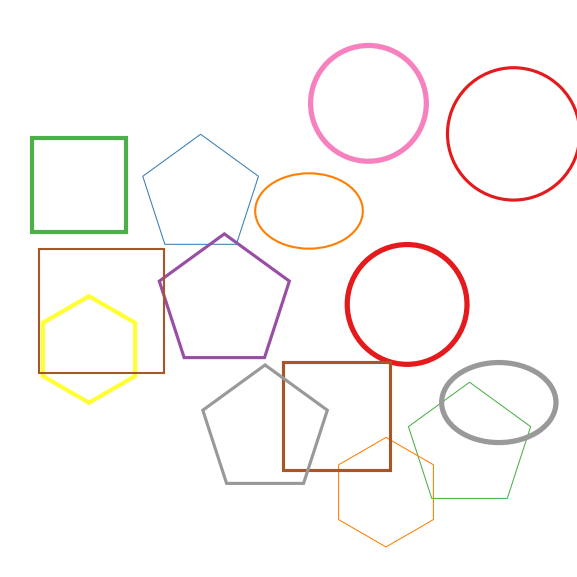[{"shape": "circle", "thickness": 2.5, "radius": 0.52, "center": [0.705, 0.472]}, {"shape": "circle", "thickness": 1.5, "radius": 0.57, "center": [0.889, 0.767]}, {"shape": "pentagon", "thickness": 0.5, "radius": 0.53, "center": [0.347, 0.661]}, {"shape": "square", "thickness": 2, "radius": 0.41, "center": [0.137, 0.678]}, {"shape": "pentagon", "thickness": 0.5, "radius": 0.56, "center": [0.813, 0.226]}, {"shape": "pentagon", "thickness": 1.5, "radius": 0.59, "center": [0.388, 0.476]}, {"shape": "hexagon", "thickness": 0.5, "radius": 0.47, "center": [0.668, 0.147]}, {"shape": "oval", "thickness": 1, "radius": 0.47, "center": [0.535, 0.634]}, {"shape": "hexagon", "thickness": 2, "radius": 0.46, "center": [0.154, 0.394]}, {"shape": "square", "thickness": 1, "radius": 0.54, "center": [0.176, 0.461]}, {"shape": "square", "thickness": 1.5, "radius": 0.47, "center": [0.582, 0.278]}, {"shape": "circle", "thickness": 2.5, "radius": 0.5, "center": [0.638, 0.82]}, {"shape": "pentagon", "thickness": 1.5, "radius": 0.57, "center": [0.459, 0.254]}, {"shape": "oval", "thickness": 2.5, "radius": 0.49, "center": [0.864, 0.302]}]